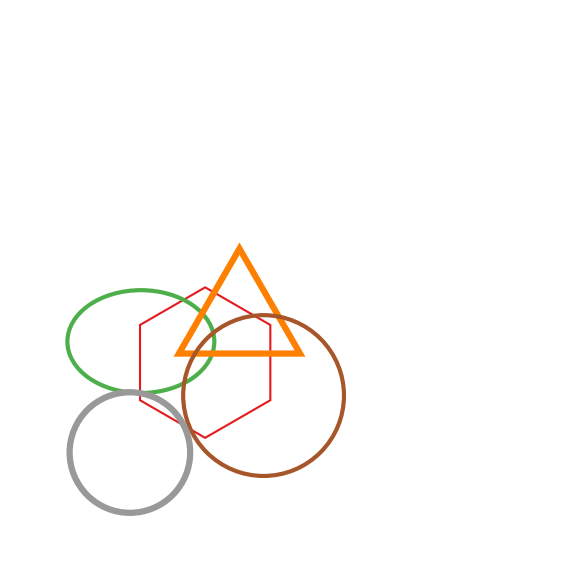[{"shape": "hexagon", "thickness": 1, "radius": 0.65, "center": [0.355, 0.371]}, {"shape": "oval", "thickness": 2, "radius": 0.64, "center": [0.244, 0.408]}, {"shape": "triangle", "thickness": 3, "radius": 0.61, "center": [0.415, 0.447]}, {"shape": "circle", "thickness": 2, "radius": 0.7, "center": [0.456, 0.314]}, {"shape": "circle", "thickness": 3, "radius": 0.52, "center": [0.225, 0.216]}]